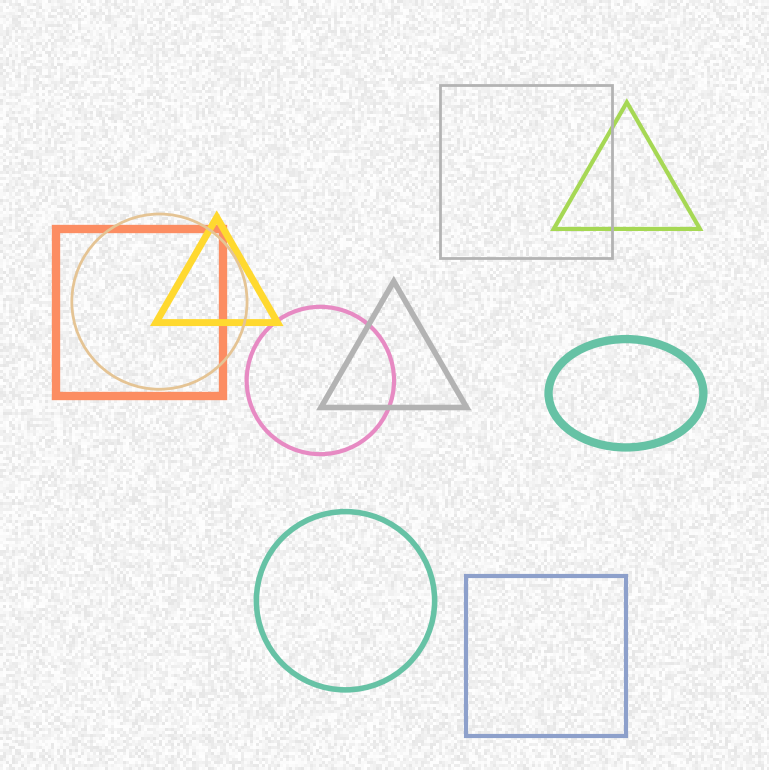[{"shape": "oval", "thickness": 3, "radius": 0.5, "center": [0.813, 0.489]}, {"shape": "circle", "thickness": 2, "radius": 0.58, "center": [0.449, 0.22]}, {"shape": "square", "thickness": 3, "radius": 0.54, "center": [0.182, 0.594]}, {"shape": "square", "thickness": 1.5, "radius": 0.52, "center": [0.709, 0.148]}, {"shape": "circle", "thickness": 1.5, "radius": 0.48, "center": [0.416, 0.506]}, {"shape": "triangle", "thickness": 1.5, "radius": 0.55, "center": [0.814, 0.757]}, {"shape": "triangle", "thickness": 2.5, "radius": 0.46, "center": [0.282, 0.627]}, {"shape": "circle", "thickness": 1, "radius": 0.57, "center": [0.207, 0.608]}, {"shape": "triangle", "thickness": 2, "radius": 0.55, "center": [0.511, 0.525]}, {"shape": "square", "thickness": 1, "radius": 0.56, "center": [0.683, 0.777]}]